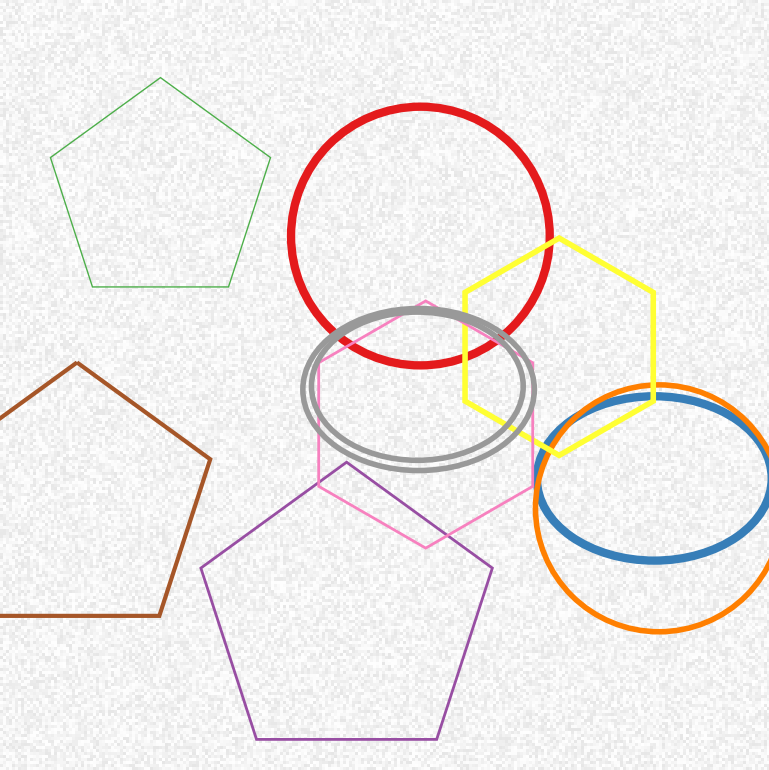[{"shape": "circle", "thickness": 3, "radius": 0.84, "center": [0.546, 0.693]}, {"shape": "oval", "thickness": 3, "radius": 0.76, "center": [0.85, 0.379]}, {"shape": "pentagon", "thickness": 0.5, "radius": 0.75, "center": [0.208, 0.749]}, {"shape": "pentagon", "thickness": 1, "radius": 1.0, "center": [0.45, 0.201]}, {"shape": "circle", "thickness": 2, "radius": 0.8, "center": [0.856, 0.34]}, {"shape": "hexagon", "thickness": 2, "radius": 0.71, "center": [0.726, 0.55]}, {"shape": "pentagon", "thickness": 1.5, "radius": 0.91, "center": [0.1, 0.347]}, {"shape": "hexagon", "thickness": 1, "radius": 0.8, "center": [0.553, 0.449]}, {"shape": "oval", "thickness": 2, "radius": 0.75, "center": [0.544, 0.494]}, {"shape": "oval", "thickness": 2, "radius": 0.69, "center": [0.542, 0.498]}]